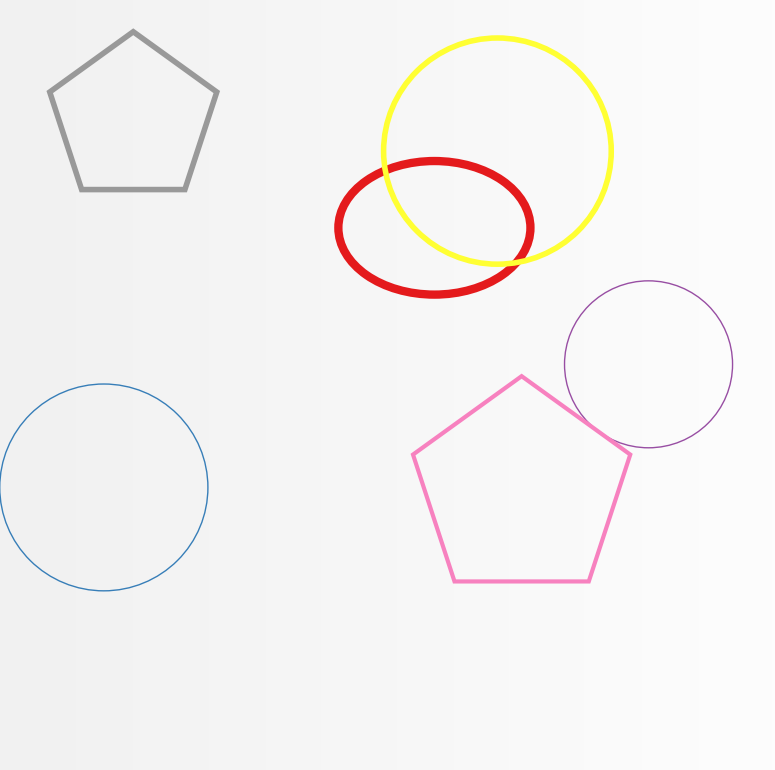[{"shape": "oval", "thickness": 3, "radius": 0.62, "center": [0.561, 0.704]}, {"shape": "circle", "thickness": 0.5, "radius": 0.67, "center": [0.134, 0.367]}, {"shape": "circle", "thickness": 0.5, "radius": 0.54, "center": [0.837, 0.527]}, {"shape": "circle", "thickness": 2, "radius": 0.73, "center": [0.642, 0.804]}, {"shape": "pentagon", "thickness": 1.5, "radius": 0.74, "center": [0.673, 0.364]}, {"shape": "pentagon", "thickness": 2, "radius": 0.57, "center": [0.172, 0.845]}]